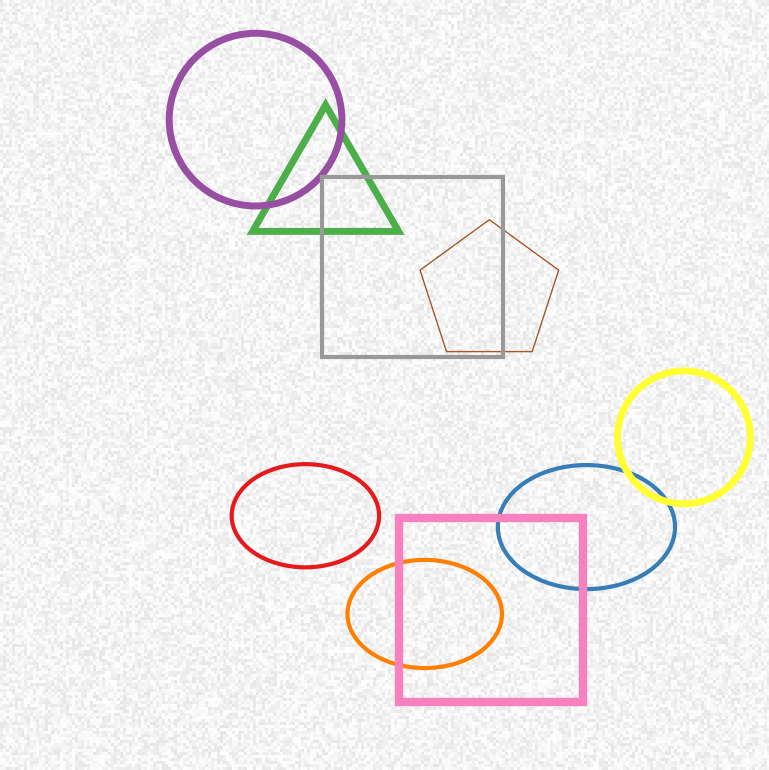[{"shape": "oval", "thickness": 1.5, "radius": 0.48, "center": [0.397, 0.33]}, {"shape": "oval", "thickness": 1.5, "radius": 0.58, "center": [0.762, 0.315]}, {"shape": "triangle", "thickness": 2.5, "radius": 0.55, "center": [0.423, 0.754]}, {"shape": "circle", "thickness": 2.5, "radius": 0.56, "center": [0.332, 0.845]}, {"shape": "oval", "thickness": 1.5, "radius": 0.5, "center": [0.552, 0.203]}, {"shape": "circle", "thickness": 2.5, "radius": 0.43, "center": [0.888, 0.432]}, {"shape": "pentagon", "thickness": 0.5, "radius": 0.47, "center": [0.636, 0.62]}, {"shape": "square", "thickness": 3, "radius": 0.6, "center": [0.638, 0.208]}, {"shape": "square", "thickness": 1.5, "radius": 0.59, "center": [0.535, 0.653]}]